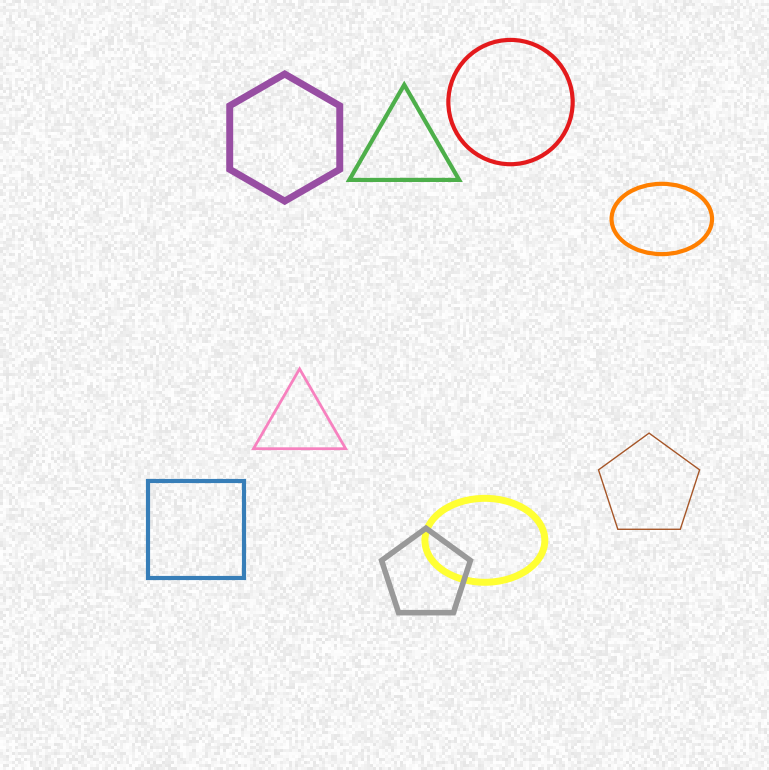[{"shape": "circle", "thickness": 1.5, "radius": 0.4, "center": [0.663, 0.867]}, {"shape": "square", "thickness": 1.5, "radius": 0.31, "center": [0.254, 0.312]}, {"shape": "triangle", "thickness": 1.5, "radius": 0.41, "center": [0.525, 0.808]}, {"shape": "hexagon", "thickness": 2.5, "radius": 0.41, "center": [0.37, 0.821]}, {"shape": "oval", "thickness": 1.5, "radius": 0.33, "center": [0.859, 0.716]}, {"shape": "oval", "thickness": 2.5, "radius": 0.39, "center": [0.63, 0.298]}, {"shape": "pentagon", "thickness": 0.5, "radius": 0.35, "center": [0.843, 0.368]}, {"shape": "triangle", "thickness": 1, "radius": 0.35, "center": [0.389, 0.452]}, {"shape": "pentagon", "thickness": 2, "radius": 0.3, "center": [0.553, 0.253]}]